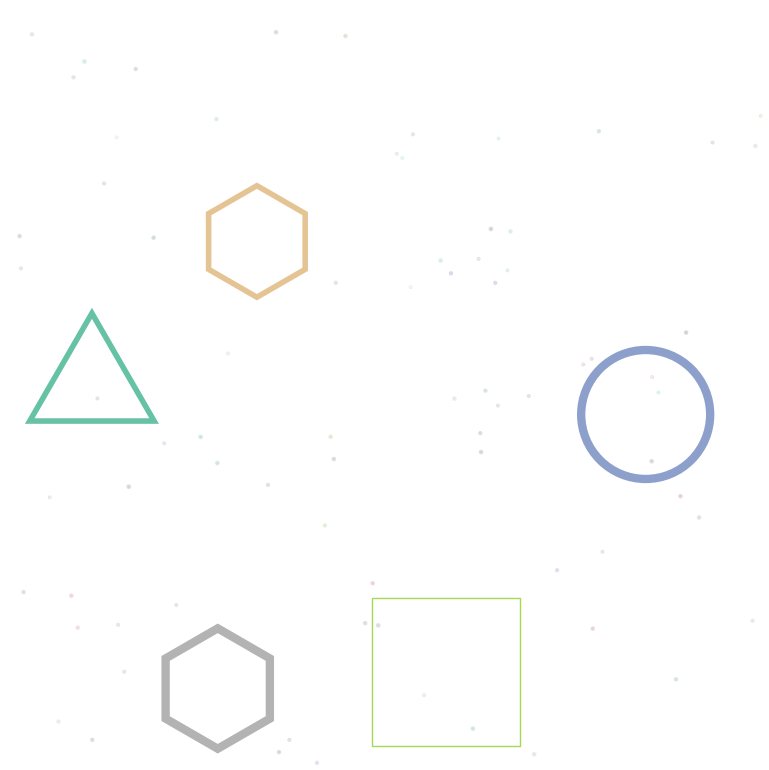[{"shape": "triangle", "thickness": 2, "radius": 0.47, "center": [0.119, 0.5]}, {"shape": "circle", "thickness": 3, "radius": 0.42, "center": [0.839, 0.462]}, {"shape": "square", "thickness": 0.5, "radius": 0.48, "center": [0.579, 0.127]}, {"shape": "hexagon", "thickness": 2, "radius": 0.36, "center": [0.334, 0.686]}, {"shape": "hexagon", "thickness": 3, "radius": 0.39, "center": [0.283, 0.106]}]